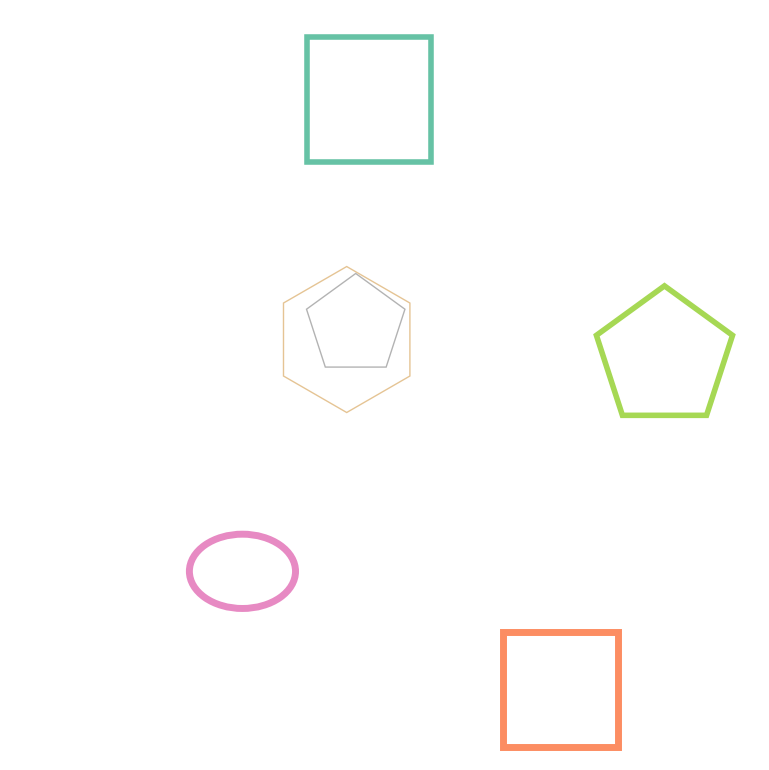[{"shape": "square", "thickness": 2, "radius": 0.4, "center": [0.479, 0.871]}, {"shape": "square", "thickness": 2.5, "radius": 0.37, "center": [0.728, 0.105]}, {"shape": "oval", "thickness": 2.5, "radius": 0.34, "center": [0.315, 0.258]}, {"shape": "pentagon", "thickness": 2, "radius": 0.46, "center": [0.863, 0.536]}, {"shape": "hexagon", "thickness": 0.5, "radius": 0.47, "center": [0.45, 0.559]}, {"shape": "pentagon", "thickness": 0.5, "radius": 0.34, "center": [0.462, 0.578]}]